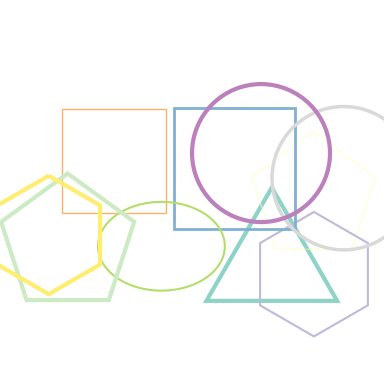[{"shape": "triangle", "thickness": 3, "radius": 0.98, "center": [0.706, 0.317]}, {"shape": "pentagon", "thickness": 0.5, "radius": 0.84, "center": [0.814, 0.489]}, {"shape": "hexagon", "thickness": 1.5, "radius": 0.81, "center": [0.816, 0.288]}, {"shape": "square", "thickness": 2, "radius": 0.78, "center": [0.609, 0.562]}, {"shape": "square", "thickness": 1, "radius": 0.68, "center": [0.296, 0.581]}, {"shape": "oval", "thickness": 1.5, "radius": 0.82, "center": [0.419, 0.36]}, {"shape": "circle", "thickness": 2.5, "radius": 0.93, "center": [0.893, 0.537]}, {"shape": "circle", "thickness": 3, "radius": 0.9, "center": [0.678, 0.602]}, {"shape": "pentagon", "thickness": 3, "radius": 0.91, "center": [0.176, 0.368]}, {"shape": "hexagon", "thickness": 3, "radius": 0.77, "center": [0.127, 0.39]}]